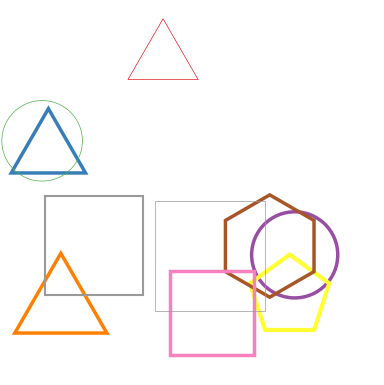[{"shape": "triangle", "thickness": 0.5, "radius": 0.53, "center": [0.423, 0.846]}, {"shape": "triangle", "thickness": 2.5, "radius": 0.56, "center": [0.126, 0.606]}, {"shape": "circle", "thickness": 0.5, "radius": 0.52, "center": [0.109, 0.634]}, {"shape": "circle", "thickness": 2.5, "radius": 0.56, "center": [0.765, 0.338]}, {"shape": "triangle", "thickness": 2.5, "radius": 0.69, "center": [0.158, 0.204]}, {"shape": "pentagon", "thickness": 3, "radius": 0.54, "center": [0.752, 0.23]}, {"shape": "hexagon", "thickness": 2.5, "radius": 0.66, "center": [0.701, 0.361]}, {"shape": "square", "thickness": 2.5, "radius": 0.55, "center": [0.55, 0.187]}, {"shape": "square", "thickness": 0.5, "radius": 0.71, "center": [0.544, 0.335]}, {"shape": "square", "thickness": 1.5, "radius": 0.64, "center": [0.244, 0.363]}]